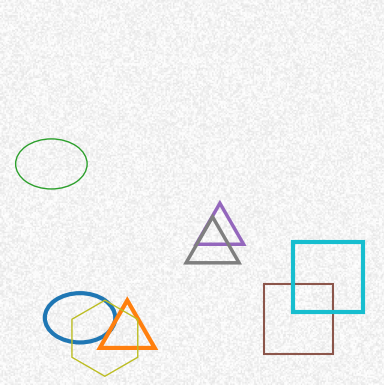[{"shape": "oval", "thickness": 3, "radius": 0.46, "center": [0.208, 0.175]}, {"shape": "triangle", "thickness": 3, "radius": 0.41, "center": [0.331, 0.137]}, {"shape": "oval", "thickness": 1, "radius": 0.46, "center": [0.133, 0.574]}, {"shape": "triangle", "thickness": 2.5, "radius": 0.36, "center": [0.571, 0.401]}, {"shape": "square", "thickness": 1.5, "radius": 0.45, "center": [0.775, 0.172]}, {"shape": "triangle", "thickness": 2.5, "radius": 0.4, "center": [0.552, 0.357]}, {"shape": "hexagon", "thickness": 1, "radius": 0.49, "center": [0.272, 0.121]}, {"shape": "square", "thickness": 3, "radius": 0.45, "center": [0.852, 0.281]}]